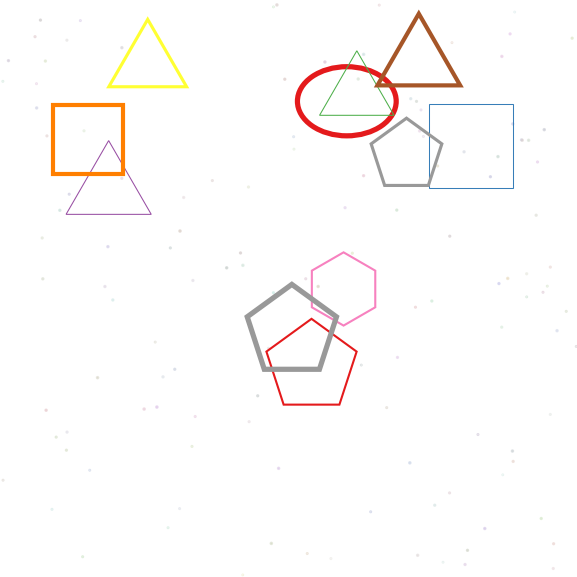[{"shape": "pentagon", "thickness": 1, "radius": 0.41, "center": [0.539, 0.365]}, {"shape": "oval", "thickness": 2.5, "radius": 0.43, "center": [0.601, 0.824]}, {"shape": "square", "thickness": 0.5, "radius": 0.36, "center": [0.816, 0.746]}, {"shape": "triangle", "thickness": 0.5, "radius": 0.37, "center": [0.618, 0.837]}, {"shape": "triangle", "thickness": 0.5, "radius": 0.43, "center": [0.188, 0.671]}, {"shape": "square", "thickness": 2, "radius": 0.3, "center": [0.153, 0.758]}, {"shape": "triangle", "thickness": 1.5, "radius": 0.39, "center": [0.256, 0.888]}, {"shape": "triangle", "thickness": 2, "radius": 0.41, "center": [0.725, 0.893]}, {"shape": "hexagon", "thickness": 1, "radius": 0.32, "center": [0.595, 0.499]}, {"shape": "pentagon", "thickness": 1.5, "radius": 0.32, "center": [0.704, 0.73]}, {"shape": "pentagon", "thickness": 2.5, "radius": 0.41, "center": [0.505, 0.425]}]